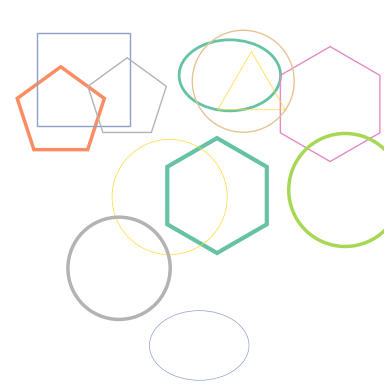[{"shape": "hexagon", "thickness": 3, "radius": 0.75, "center": [0.564, 0.492]}, {"shape": "oval", "thickness": 2, "radius": 0.66, "center": [0.597, 0.804]}, {"shape": "pentagon", "thickness": 2.5, "radius": 0.59, "center": [0.158, 0.708]}, {"shape": "oval", "thickness": 0.5, "radius": 0.65, "center": [0.517, 0.103]}, {"shape": "square", "thickness": 1, "radius": 0.6, "center": [0.217, 0.794]}, {"shape": "hexagon", "thickness": 1, "radius": 0.75, "center": [0.857, 0.73]}, {"shape": "circle", "thickness": 2.5, "radius": 0.73, "center": [0.897, 0.507]}, {"shape": "triangle", "thickness": 0.5, "radius": 0.51, "center": [0.653, 0.765]}, {"shape": "circle", "thickness": 0.5, "radius": 0.75, "center": [0.441, 0.488]}, {"shape": "circle", "thickness": 1, "radius": 0.66, "center": [0.632, 0.789]}, {"shape": "circle", "thickness": 2.5, "radius": 0.66, "center": [0.309, 0.303]}, {"shape": "pentagon", "thickness": 1, "radius": 0.54, "center": [0.33, 0.743]}]